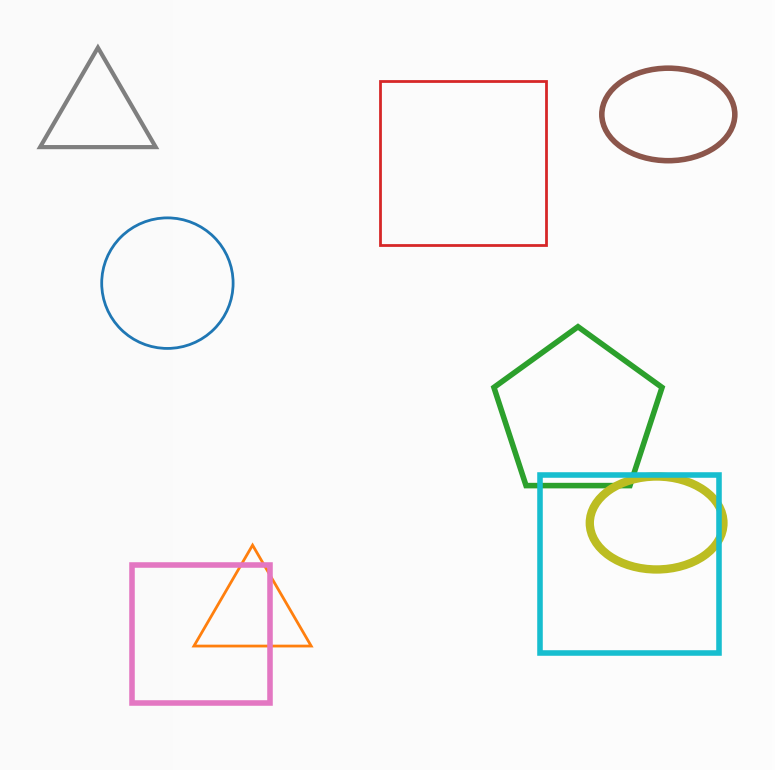[{"shape": "circle", "thickness": 1, "radius": 0.42, "center": [0.216, 0.632]}, {"shape": "triangle", "thickness": 1, "radius": 0.44, "center": [0.326, 0.205]}, {"shape": "pentagon", "thickness": 2, "radius": 0.57, "center": [0.746, 0.462]}, {"shape": "square", "thickness": 1, "radius": 0.53, "center": [0.598, 0.788]}, {"shape": "oval", "thickness": 2, "radius": 0.43, "center": [0.862, 0.851]}, {"shape": "square", "thickness": 2, "radius": 0.45, "center": [0.259, 0.176]}, {"shape": "triangle", "thickness": 1.5, "radius": 0.43, "center": [0.126, 0.852]}, {"shape": "oval", "thickness": 3, "radius": 0.43, "center": [0.847, 0.321]}, {"shape": "square", "thickness": 2, "radius": 0.58, "center": [0.813, 0.268]}]